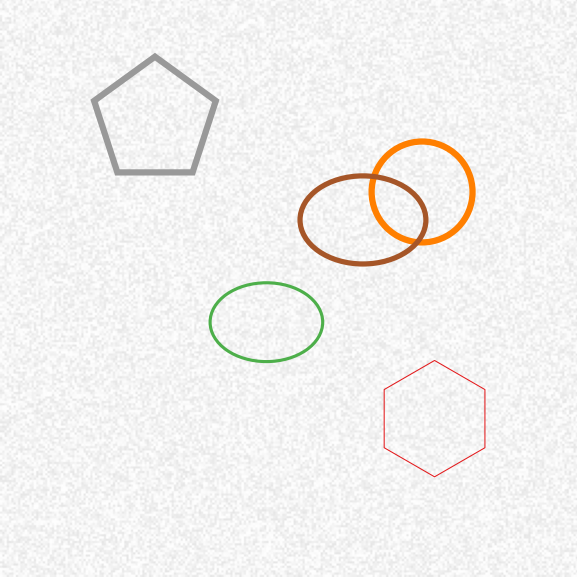[{"shape": "hexagon", "thickness": 0.5, "radius": 0.5, "center": [0.752, 0.274]}, {"shape": "oval", "thickness": 1.5, "radius": 0.49, "center": [0.461, 0.441]}, {"shape": "circle", "thickness": 3, "radius": 0.44, "center": [0.731, 0.667]}, {"shape": "oval", "thickness": 2.5, "radius": 0.54, "center": [0.629, 0.618]}, {"shape": "pentagon", "thickness": 3, "radius": 0.55, "center": [0.268, 0.79]}]